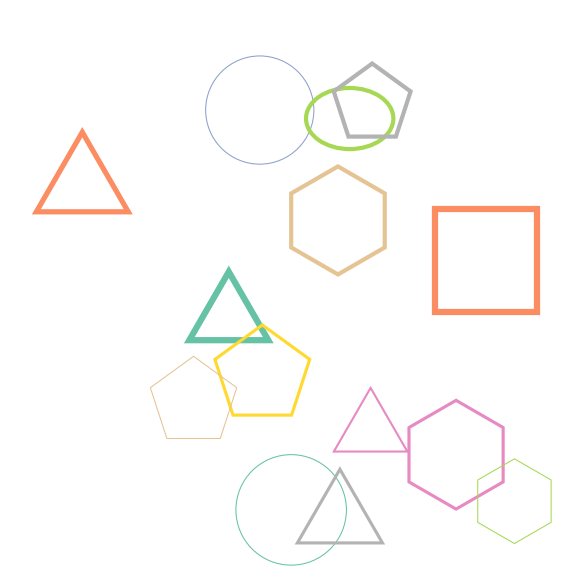[{"shape": "circle", "thickness": 0.5, "radius": 0.48, "center": [0.504, 0.116]}, {"shape": "triangle", "thickness": 3, "radius": 0.39, "center": [0.396, 0.45]}, {"shape": "square", "thickness": 3, "radius": 0.44, "center": [0.841, 0.548]}, {"shape": "triangle", "thickness": 2.5, "radius": 0.46, "center": [0.143, 0.678]}, {"shape": "circle", "thickness": 0.5, "radius": 0.47, "center": [0.45, 0.809]}, {"shape": "hexagon", "thickness": 1.5, "radius": 0.47, "center": [0.79, 0.212]}, {"shape": "triangle", "thickness": 1, "radius": 0.37, "center": [0.642, 0.254]}, {"shape": "hexagon", "thickness": 0.5, "radius": 0.37, "center": [0.891, 0.131]}, {"shape": "oval", "thickness": 2, "radius": 0.38, "center": [0.606, 0.794]}, {"shape": "pentagon", "thickness": 1.5, "radius": 0.43, "center": [0.454, 0.35]}, {"shape": "pentagon", "thickness": 0.5, "radius": 0.39, "center": [0.335, 0.303]}, {"shape": "hexagon", "thickness": 2, "radius": 0.47, "center": [0.585, 0.617]}, {"shape": "triangle", "thickness": 1.5, "radius": 0.43, "center": [0.589, 0.102]}, {"shape": "pentagon", "thickness": 2, "radius": 0.35, "center": [0.644, 0.819]}]